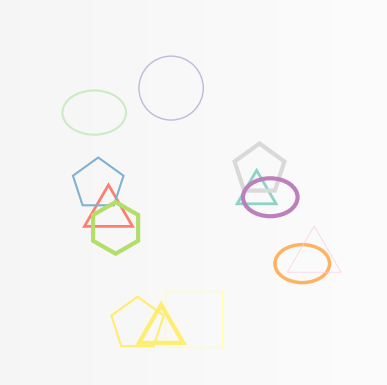[{"shape": "triangle", "thickness": 2, "radius": 0.29, "center": [0.662, 0.5]}, {"shape": "square", "thickness": 1, "radius": 0.37, "center": [0.499, 0.172]}, {"shape": "circle", "thickness": 1, "radius": 0.42, "center": [0.442, 0.771]}, {"shape": "triangle", "thickness": 2, "radius": 0.36, "center": [0.28, 0.448]}, {"shape": "pentagon", "thickness": 1.5, "radius": 0.34, "center": [0.254, 0.522]}, {"shape": "oval", "thickness": 2.5, "radius": 0.35, "center": [0.78, 0.315]}, {"shape": "hexagon", "thickness": 3, "radius": 0.34, "center": [0.298, 0.408]}, {"shape": "triangle", "thickness": 0.5, "radius": 0.4, "center": [0.811, 0.333]}, {"shape": "pentagon", "thickness": 3, "radius": 0.34, "center": [0.67, 0.56]}, {"shape": "oval", "thickness": 3, "radius": 0.35, "center": [0.697, 0.488]}, {"shape": "oval", "thickness": 1.5, "radius": 0.41, "center": [0.243, 0.708]}, {"shape": "triangle", "thickness": 3, "radius": 0.33, "center": [0.416, 0.143]}, {"shape": "pentagon", "thickness": 1.5, "radius": 0.36, "center": [0.355, 0.158]}]